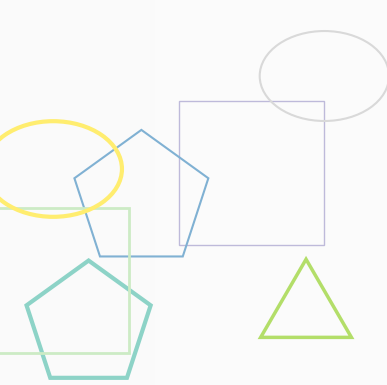[{"shape": "pentagon", "thickness": 3, "radius": 0.84, "center": [0.229, 0.155]}, {"shape": "square", "thickness": 1, "radius": 0.94, "center": [0.649, 0.55]}, {"shape": "pentagon", "thickness": 1.5, "radius": 0.91, "center": [0.365, 0.481]}, {"shape": "triangle", "thickness": 2.5, "radius": 0.68, "center": [0.79, 0.191]}, {"shape": "oval", "thickness": 1.5, "radius": 0.83, "center": [0.837, 0.803]}, {"shape": "square", "thickness": 2, "radius": 0.95, "center": [0.145, 0.272]}, {"shape": "oval", "thickness": 3, "radius": 0.89, "center": [0.137, 0.561]}]